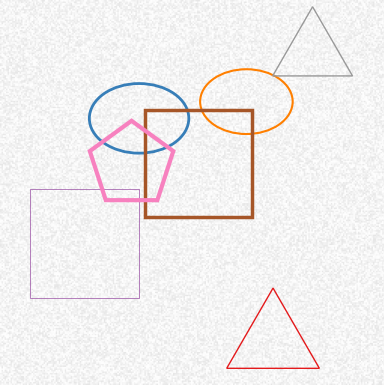[{"shape": "triangle", "thickness": 1, "radius": 0.69, "center": [0.709, 0.113]}, {"shape": "oval", "thickness": 2, "radius": 0.65, "center": [0.361, 0.693]}, {"shape": "square", "thickness": 0.5, "radius": 0.7, "center": [0.219, 0.368]}, {"shape": "oval", "thickness": 1.5, "radius": 0.6, "center": [0.64, 0.736]}, {"shape": "square", "thickness": 2.5, "radius": 0.69, "center": [0.515, 0.576]}, {"shape": "pentagon", "thickness": 3, "radius": 0.57, "center": [0.342, 0.572]}, {"shape": "triangle", "thickness": 1, "radius": 0.6, "center": [0.812, 0.863]}]